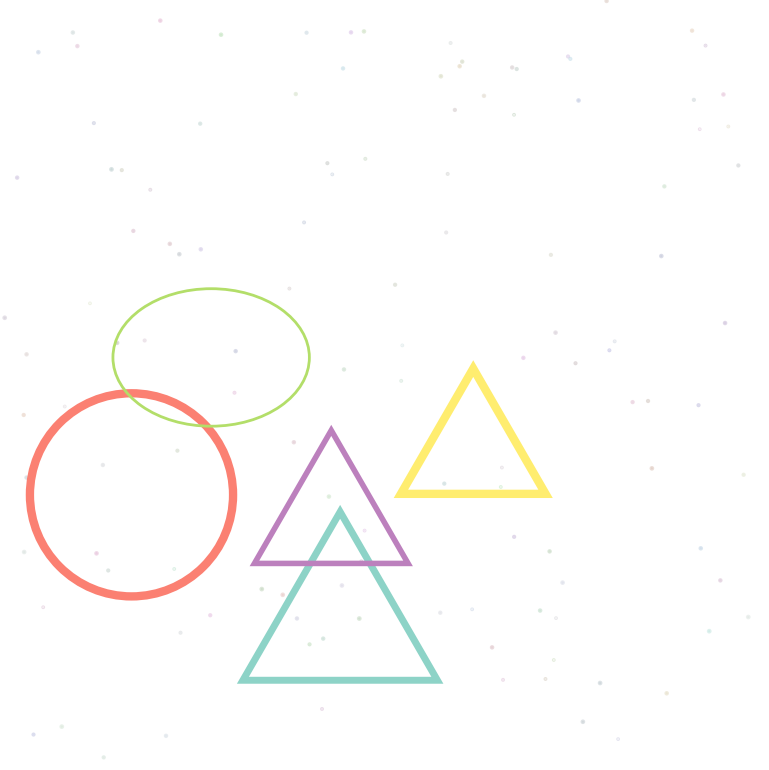[{"shape": "triangle", "thickness": 2.5, "radius": 0.73, "center": [0.442, 0.189]}, {"shape": "circle", "thickness": 3, "radius": 0.66, "center": [0.171, 0.357]}, {"shape": "oval", "thickness": 1, "radius": 0.64, "center": [0.274, 0.536]}, {"shape": "triangle", "thickness": 2, "radius": 0.58, "center": [0.43, 0.326]}, {"shape": "triangle", "thickness": 3, "radius": 0.54, "center": [0.615, 0.413]}]